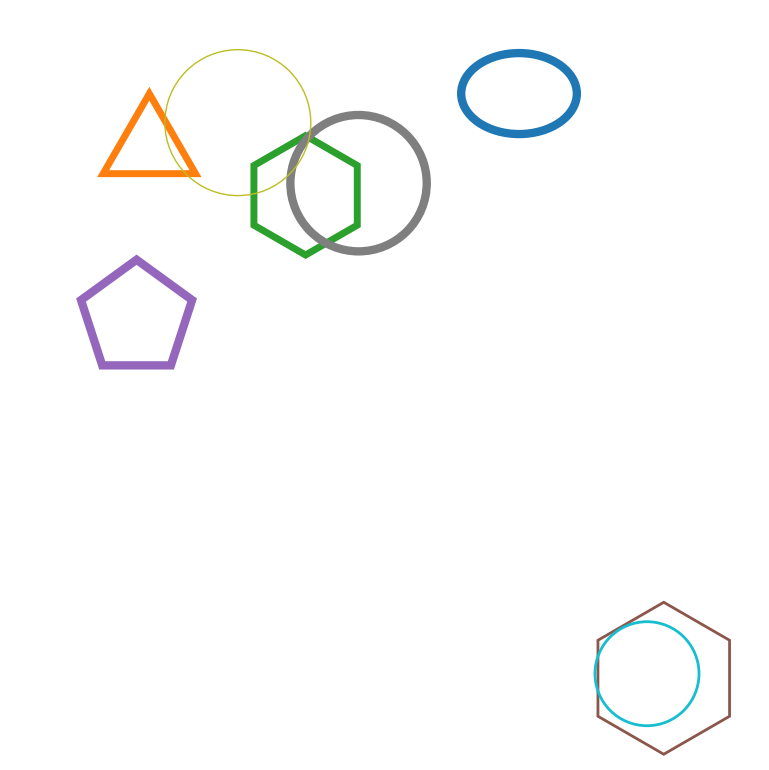[{"shape": "oval", "thickness": 3, "radius": 0.38, "center": [0.674, 0.878]}, {"shape": "triangle", "thickness": 2.5, "radius": 0.35, "center": [0.194, 0.809]}, {"shape": "hexagon", "thickness": 2.5, "radius": 0.39, "center": [0.397, 0.746]}, {"shape": "pentagon", "thickness": 3, "radius": 0.38, "center": [0.177, 0.587]}, {"shape": "hexagon", "thickness": 1, "radius": 0.49, "center": [0.862, 0.119]}, {"shape": "circle", "thickness": 3, "radius": 0.44, "center": [0.466, 0.762]}, {"shape": "circle", "thickness": 0.5, "radius": 0.47, "center": [0.309, 0.841]}, {"shape": "circle", "thickness": 1, "radius": 0.34, "center": [0.84, 0.125]}]